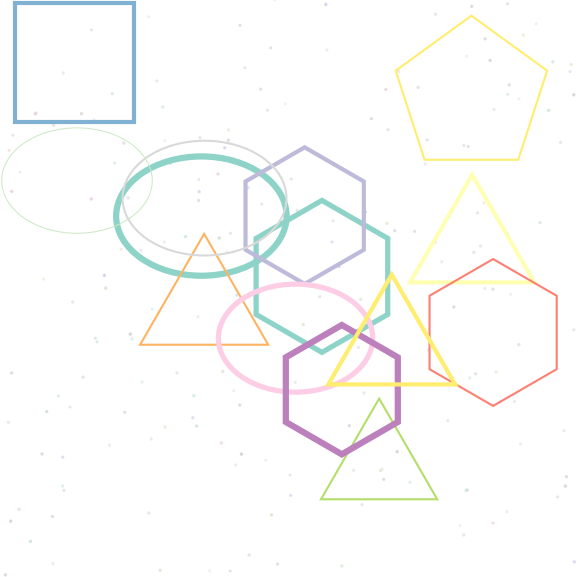[{"shape": "hexagon", "thickness": 2.5, "radius": 0.66, "center": [0.557, 0.521]}, {"shape": "oval", "thickness": 3, "radius": 0.74, "center": [0.349, 0.625]}, {"shape": "triangle", "thickness": 2, "radius": 0.62, "center": [0.818, 0.572]}, {"shape": "hexagon", "thickness": 2, "radius": 0.59, "center": [0.528, 0.626]}, {"shape": "hexagon", "thickness": 1, "radius": 0.64, "center": [0.854, 0.423]}, {"shape": "square", "thickness": 2, "radius": 0.51, "center": [0.129, 0.892]}, {"shape": "triangle", "thickness": 1, "radius": 0.64, "center": [0.354, 0.466]}, {"shape": "triangle", "thickness": 1, "radius": 0.58, "center": [0.656, 0.193]}, {"shape": "oval", "thickness": 2.5, "radius": 0.67, "center": [0.512, 0.414]}, {"shape": "oval", "thickness": 1, "radius": 0.71, "center": [0.354, 0.656]}, {"shape": "hexagon", "thickness": 3, "radius": 0.56, "center": [0.592, 0.324]}, {"shape": "oval", "thickness": 0.5, "radius": 0.65, "center": [0.133, 0.686]}, {"shape": "triangle", "thickness": 2, "radius": 0.63, "center": [0.678, 0.397]}, {"shape": "pentagon", "thickness": 1, "radius": 0.69, "center": [0.816, 0.834]}]